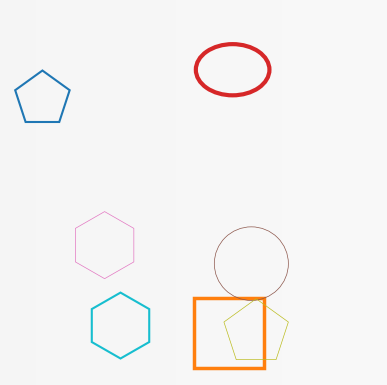[{"shape": "pentagon", "thickness": 1.5, "radius": 0.37, "center": [0.109, 0.743]}, {"shape": "square", "thickness": 2.5, "radius": 0.45, "center": [0.592, 0.135]}, {"shape": "oval", "thickness": 3, "radius": 0.47, "center": [0.6, 0.819]}, {"shape": "circle", "thickness": 0.5, "radius": 0.48, "center": [0.649, 0.315]}, {"shape": "hexagon", "thickness": 0.5, "radius": 0.44, "center": [0.27, 0.363]}, {"shape": "pentagon", "thickness": 0.5, "radius": 0.44, "center": [0.661, 0.137]}, {"shape": "hexagon", "thickness": 1.5, "radius": 0.43, "center": [0.311, 0.154]}]